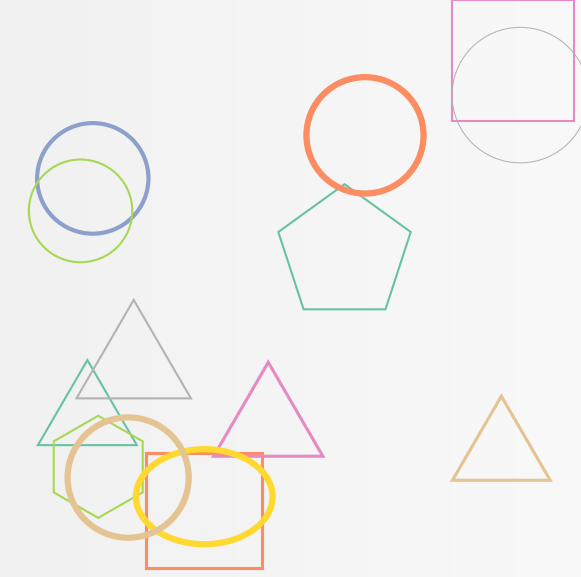[{"shape": "pentagon", "thickness": 1, "radius": 0.6, "center": [0.593, 0.56]}, {"shape": "triangle", "thickness": 1, "radius": 0.49, "center": [0.15, 0.277]}, {"shape": "square", "thickness": 1.5, "radius": 0.5, "center": [0.351, 0.115]}, {"shape": "circle", "thickness": 3, "radius": 0.5, "center": [0.628, 0.765]}, {"shape": "circle", "thickness": 2, "radius": 0.48, "center": [0.16, 0.69]}, {"shape": "triangle", "thickness": 1.5, "radius": 0.54, "center": [0.462, 0.263]}, {"shape": "square", "thickness": 1, "radius": 0.53, "center": [0.883, 0.895]}, {"shape": "hexagon", "thickness": 1, "radius": 0.44, "center": [0.169, 0.191]}, {"shape": "circle", "thickness": 1, "radius": 0.44, "center": [0.139, 0.634]}, {"shape": "oval", "thickness": 3, "radius": 0.59, "center": [0.351, 0.139]}, {"shape": "triangle", "thickness": 1.5, "radius": 0.49, "center": [0.863, 0.216]}, {"shape": "circle", "thickness": 3, "radius": 0.52, "center": [0.22, 0.172]}, {"shape": "circle", "thickness": 0.5, "radius": 0.59, "center": [0.895, 0.834]}, {"shape": "triangle", "thickness": 1, "radius": 0.57, "center": [0.23, 0.366]}]